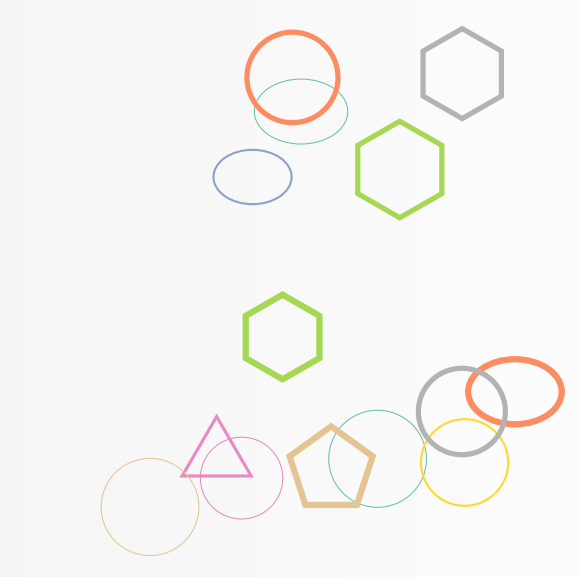[{"shape": "circle", "thickness": 0.5, "radius": 0.42, "center": [0.65, 0.205]}, {"shape": "oval", "thickness": 0.5, "radius": 0.4, "center": [0.518, 0.806]}, {"shape": "oval", "thickness": 3, "radius": 0.4, "center": [0.886, 0.321]}, {"shape": "circle", "thickness": 2.5, "radius": 0.39, "center": [0.503, 0.865]}, {"shape": "oval", "thickness": 1, "radius": 0.34, "center": [0.434, 0.693]}, {"shape": "triangle", "thickness": 1.5, "radius": 0.34, "center": [0.373, 0.209]}, {"shape": "circle", "thickness": 0.5, "radius": 0.35, "center": [0.416, 0.171]}, {"shape": "hexagon", "thickness": 3, "radius": 0.37, "center": [0.486, 0.416]}, {"shape": "hexagon", "thickness": 2.5, "radius": 0.42, "center": [0.688, 0.706]}, {"shape": "circle", "thickness": 1, "radius": 0.37, "center": [0.799, 0.198]}, {"shape": "circle", "thickness": 0.5, "radius": 0.42, "center": [0.258, 0.121]}, {"shape": "pentagon", "thickness": 3, "radius": 0.38, "center": [0.57, 0.186]}, {"shape": "hexagon", "thickness": 2.5, "radius": 0.39, "center": [0.795, 0.872]}, {"shape": "circle", "thickness": 2.5, "radius": 0.37, "center": [0.795, 0.287]}]